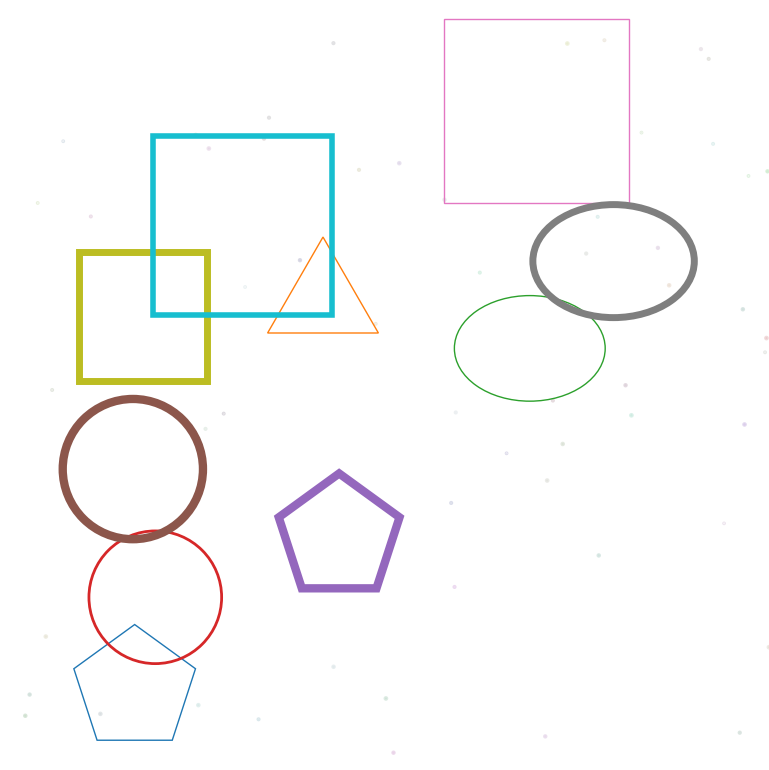[{"shape": "pentagon", "thickness": 0.5, "radius": 0.42, "center": [0.175, 0.106]}, {"shape": "triangle", "thickness": 0.5, "radius": 0.42, "center": [0.419, 0.609]}, {"shape": "oval", "thickness": 0.5, "radius": 0.49, "center": [0.688, 0.548]}, {"shape": "circle", "thickness": 1, "radius": 0.43, "center": [0.202, 0.224]}, {"shape": "pentagon", "thickness": 3, "radius": 0.41, "center": [0.44, 0.303]}, {"shape": "circle", "thickness": 3, "radius": 0.46, "center": [0.173, 0.391]}, {"shape": "square", "thickness": 0.5, "radius": 0.6, "center": [0.697, 0.856]}, {"shape": "oval", "thickness": 2.5, "radius": 0.52, "center": [0.797, 0.661]}, {"shape": "square", "thickness": 2.5, "radius": 0.42, "center": [0.185, 0.589]}, {"shape": "square", "thickness": 2, "radius": 0.58, "center": [0.315, 0.707]}]